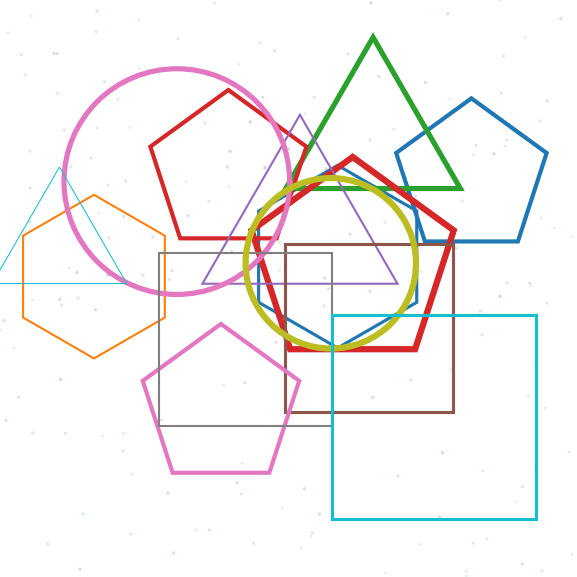[{"shape": "hexagon", "thickness": 1.5, "radius": 0.79, "center": [0.585, 0.555]}, {"shape": "pentagon", "thickness": 2, "radius": 0.68, "center": [0.816, 0.692]}, {"shape": "hexagon", "thickness": 1, "radius": 0.71, "center": [0.163, 0.52]}, {"shape": "triangle", "thickness": 2.5, "radius": 0.87, "center": [0.646, 0.76]}, {"shape": "pentagon", "thickness": 3, "radius": 0.92, "center": [0.611, 0.543]}, {"shape": "pentagon", "thickness": 2, "radius": 0.71, "center": [0.395, 0.701]}, {"shape": "triangle", "thickness": 1, "radius": 0.98, "center": [0.519, 0.605]}, {"shape": "square", "thickness": 1.5, "radius": 0.73, "center": [0.639, 0.431]}, {"shape": "circle", "thickness": 2.5, "radius": 0.98, "center": [0.306, 0.685]}, {"shape": "pentagon", "thickness": 2, "radius": 0.71, "center": [0.383, 0.296]}, {"shape": "square", "thickness": 1, "radius": 0.75, "center": [0.425, 0.411]}, {"shape": "circle", "thickness": 3, "radius": 0.74, "center": [0.573, 0.543]}, {"shape": "triangle", "thickness": 0.5, "radius": 0.67, "center": [0.103, 0.575]}, {"shape": "square", "thickness": 1.5, "radius": 0.88, "center": [0.751, 0.276]}]